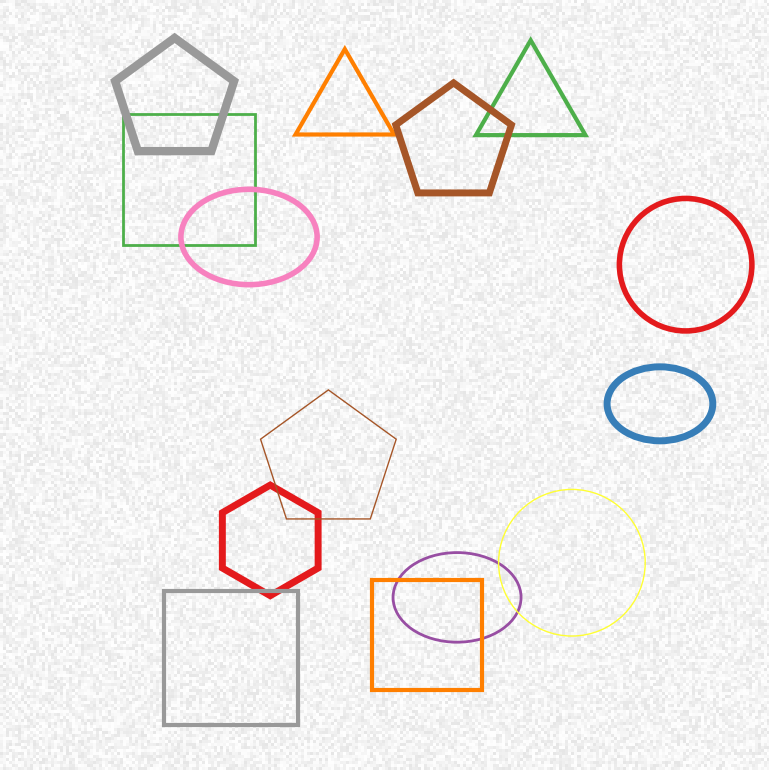[{"shape": "hexagon", "thickness": 2.5, "radius": 0.36, "center": [0.351, 0.298]}, {"shape": "circle", "thickness": 2, "radius": 0.43, "center": [0.89, 0.656]}, {"shape": "oval", "thickness": 2.5, "radius": 0.34, "center": [0.857, 0.476]}, {"shape": "square", "thickness": 1, "radius": 0.43, "center": [0.246, 0.767]}, {"shape": "triangle", "thickness": 1.5, "radius": 0.41, "center": [0.689, 0.866]}, {"shape": "oval", "thickness": 1, "radius": 0.42, "center": [0.594, 0.224]}, {"shape": "square", "thickness": 1.5, "radius": 0.36, "center": [0.555, 0.175]}, {"shape": "triangle", "thickness": 1.5, "radius": 0.37, "center": [0.448, 0.862]}, {"shape": "circle", "thickness": 0.5, "radius": 0.48, "center": [0.743, 0.269]}, {"shape": "pentagon", "thickness": 0.5, "radius": 0.46, "center": [0.426, 0.401]}, {"shape": "pentagon", "thickness": 2.5, "radius": 0.39, "center": [0.589, 0.813]}, {"shape": "oval", "thickness": 2, "radius": 0.44, "center": [0.323, 0.692]}, {"shape": "pentagon", "thickness": 3, "radius": 0.41, "center": [0.227, 0.869]}, {"shape": "square", "thickness": 1.5, "radius": 0.44, "center": [0.3, 0.146]}]